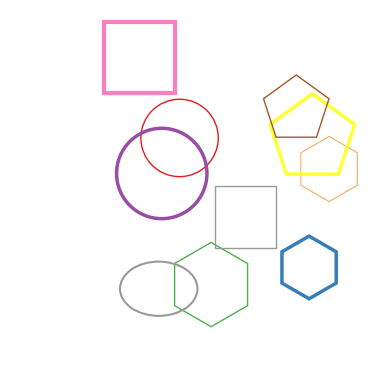[{"shape": "circle", "thickness": 1, "radius": 0.5, "center": [0.466, 0.642]}, {"shape": "hexagon", "thickness": 2.5, "radius": 0.41, "center": [0.803, 0.305]}, {"shape": "hexagon", "thickness": 1, "radius": 0.55, "center": [0.548, 0.261]}, {"shape": "circle", "thickness": 2.5, "radius": 0.59, "center": [0.42, 0.549]}, {"shape": "hexagon", "thickness": 0.5, "radius": 0.42, "center": [0.855, 0.561]}, {"shape": "pentagon", "thickness": 2.5, "radius": 0.58, "center": [0.811, 0.641]}, {"shape": "pentagon", "thickness": 1, "radius": 0.45, "center": [0.77, 0.716]}, {"shape": "square", "thickness": 3, "radius": 0.46, "center": [0.363, 0.851]}, {"shape": "oval", "thickness": 1.5, "radius": 0.5, "center": [0.412, 0.25]}, {"shape": "square", "thickness": 1, "radius": 0.4, "center": [0.638, 0.436]}]